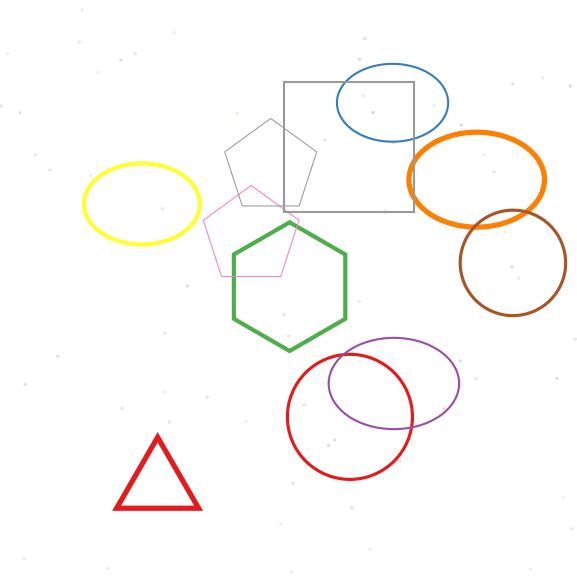[{"shape": "circle", "thickness": 1.5, "radius": 0.54, "center": [0.606, 0.277]}, {"shape": "triangle", "thickness": 2.5, "radius": 0.41, "center": [0.273, 0.16]}, {"shape": "oval", "thickness": 1, "radius": 0.48, "center": [0.68, 0.821]}, {"shape": "hexagon", "thickness": 2, "radius": 0.56, "center": [0.501, 0.503]}, {"shape": "oval", "thickness": 1, "radius": 0.56, "center": [0.682, 0.335]}, {"shape": "oval", "thickness": 2.5, "radius": 0.59, "center": [0.825, 0.688]}, {"shape": "oval", "thickness": 2, "radius": 0.5, "center": [0.246, 0.646]}, {"shape": "circle", "thickness": 1.5, "radius": 0.46, "center": [0.888, 0.544]}, {"shape": "pentagon", "thickness": 0.5, "radius": 0.44, "center": [0.435, 0.591]}, {"shape": "square", "thickness": 1, "radius": 0.56, "center": [0.605, 0.744]}, {"shape": "pentagon", "thickness": 0.5, "radius": 0.42, "center": [0.469, 0.71]}]